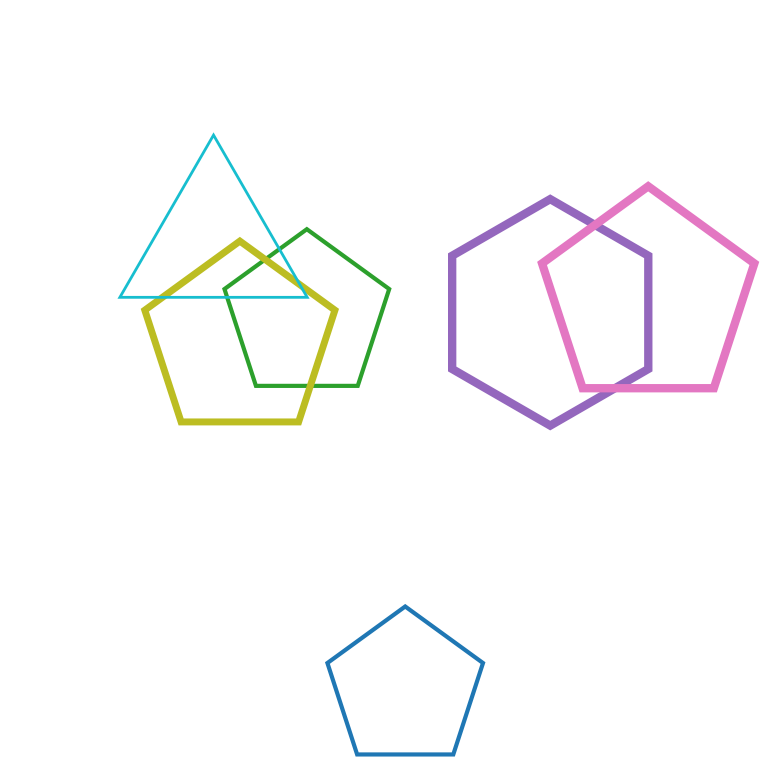[{"shape": "pentagon", "thickness": 1.5, "radius": 0.53, "center": [0.526, 0.106]}, {"shape": "pentagon", "thickness": 1.5, "radius": 0.56, "center": [0.398, 0.59]}, {"shape": "hexagon", "thickness": 3, "radius": 0.74, "center": [0.715, 0.594]}, {"shape": "pentagon", "thickness": 3, "radius": 0.72, "center": [0.842, 0.613]}, {"shape": "pentagon", "thickness": 2.5, "radius": 0.65, "center": [0.312, 0.557]}, {"shape": "triangle", "thickness": 1, "radius": 0.7, "center": [0.277, 0.684]}]